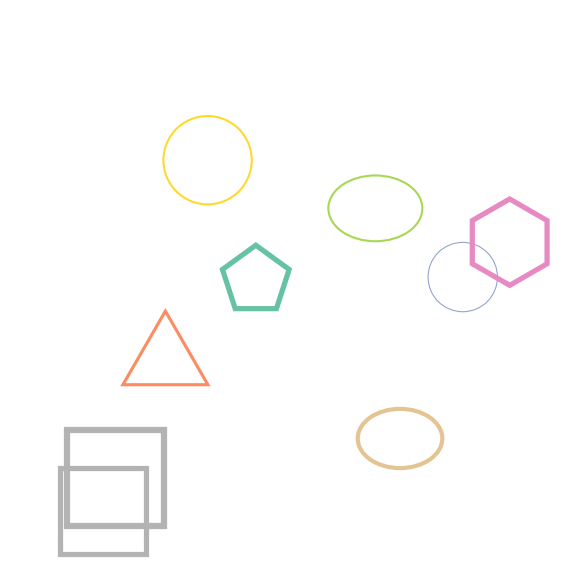[{"shape": "pentagon", "thickness": 2.5, "radius": 0.3, "center": [0.443, 0.514]}, {"shape": "triangle", "thickness": 1.5, "radius": 0.42, "center": [0.286, 0.375]}, {"shape": "circle", "thickness": 0.5, "radius": 0.3, "center": [0.801, 0.519]}, {"shape": "hexagon", "thickness": 2.5, "radius": 0.37, "center": [0.883, 0.58]}, {"shape": "oval", "thickness": 1, "radius": 0.41, "center": [0.65, 0.638]}, {"shape": "circle", "thickness": 1, "radius": 0.38, "center": [0.359, 0.722]}, {"shape": "oval", "thickness": 2, "radius": 0.37, "center": [0.693, 0.24]}, {"shape": "square", "thickness": 3, "radius": 0.42, "center": [0.199, 0.171]}, {"shape": "square", "thickness": 2.5, "radius": 0.37, "center": [0.178, 0.114]}]